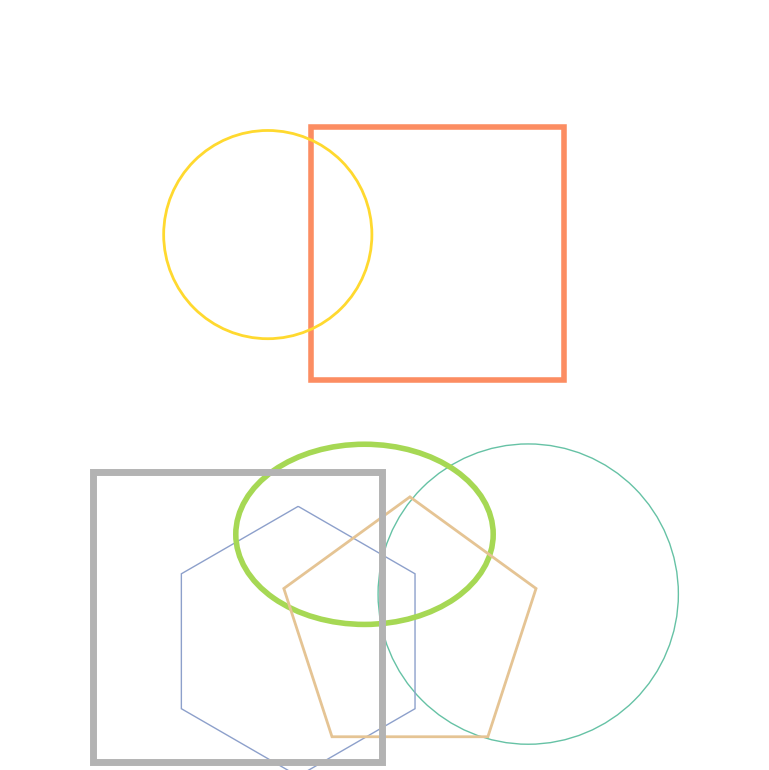[{"shape": "circle", "thickness": 0.5, "radius": 0.97, "center": [0.686, 0.228]}, {"shape": "square", "thickness": 2, "radius": 0.82, "center": [0.568, 0.67]}, {"shape": "hexagon", "thickness": 0.5, "radius": 0.88, "center": [0.387, 0.167]}, {"shape": "oval", "thickness": 2, "radius": 0.84, "center": [0.473, 0.306]}, {"shape": "circle", "thickness": 1, "radius": 0.68, "center": [0.348, 0.695]}, {"shape": "pentagon", "thickness": 1, "radius": 0.86, "center": [0.532, 0.182]}, {"shape": "square", "thickness": 2.5, "radius": 0.94, "center": [0.308, 0.199]}]